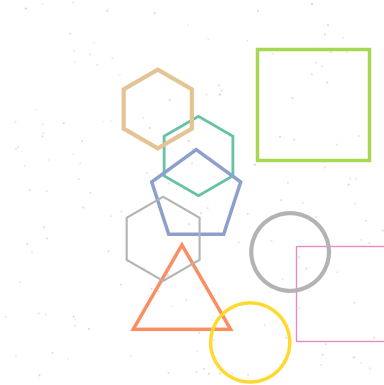[{"shape": "hexagon", "thickness": 2, "radius": 0.52, "center": [0.516, 0.595]}, {"shape": "triangle", "thickness": 2.5, "radius": 0.73, "center": [0.473, 0.218]}, {"shape": "pentagon", "thickness": 2.5, "radius": 0.61, "center": [0.51, 0.49]}, {"shape": "square", "thickness": 1, "radius": 0.62, "center": [0.894, 0.238]}, {"shape": "square", "thickness": 2.5, "radius": 0.73, "center": [0.814, 0.728]}, {"shape": "circle", "thickness": 2.5, "radius": 0.51, "center": [0.65, 0.111]}, {"shape": "hexagon", "thickness": 3, "radius": 0.51, "center": [0.41, 0.717]}, {"shape": "circle", "thickness": 3, "radius": 0.5, "center": [0.754, 0.345]}, {"shape": "hexagon", "thickness": 1.5, "radius": 0.55, "center": [0.424, 0.38]}]